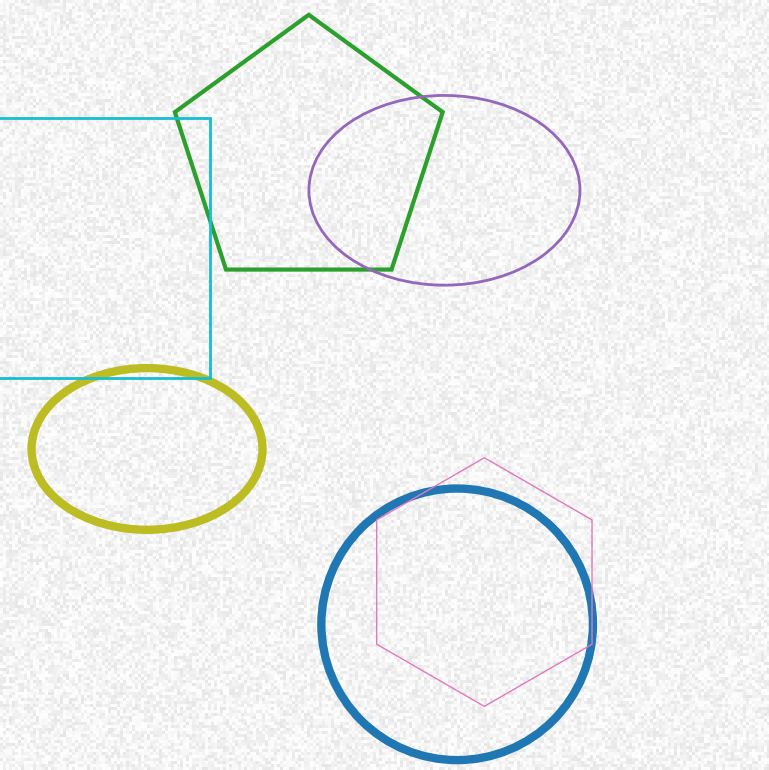[{"shape": "circle", "thickness": 3, "radius": 0.88, "center": [0.594, 0.189]}, {"shape": "pentagon", "thickness": 1.5, "radius": 0.91, "center": [0.401, 0.798]}, {"shape": "oval", "thickness": 1, "radius": 0.88, "center": [0.577, 0.753]}, {"shape": "hexagon", "thickness": 0.5, "radius": 0.81, "center": [0.629, 0.244]}, {"shape": "oval", "thickness": 3, "radius": 0.75, "center": [0.191, 0.417]}, {"shape": "square", "thickness": 1, "radius": 0.84, "center": [0.104, 0.678]}]